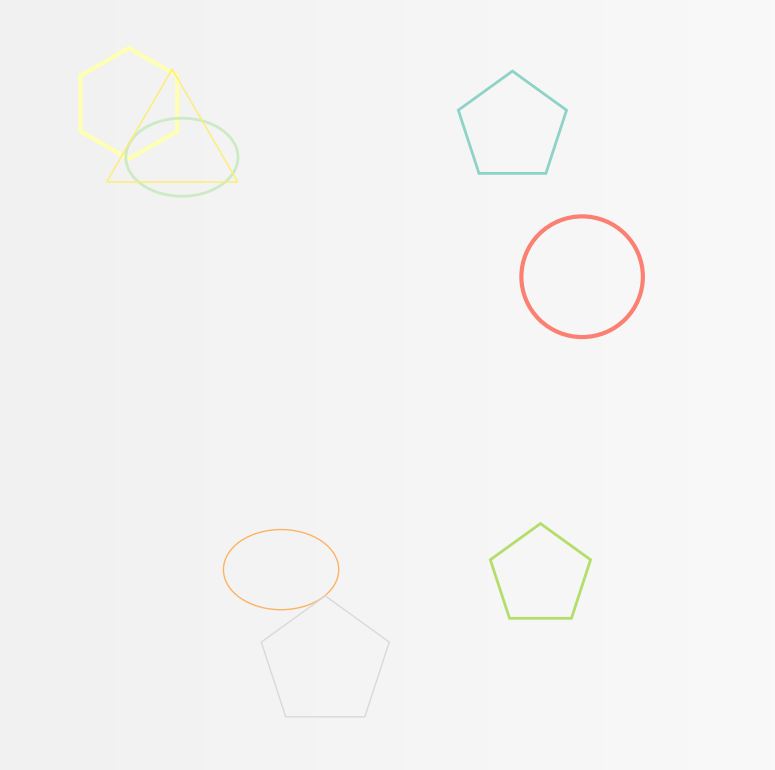[{"shape": "pentagon", "thickness": 1, "radius": 0.37, "center": [0.661, 0.834]}, {"shape": "hexagon", "thickness": 1.5, "radius": 0.36, "center": [0.166, 0.866]}, {"shape": "circle", "thickness": 1.5, "radius": 0.39, "center": [0.751, 0.641]}, {"shape": "oval", "thickness": 0.5, "radius": 0.37, "center": [0.363, 0.26]}, {"shape": "pentagon", "thickness": 1, "radius": 0.34, "center": [0.697, 0.252]}, {"shape": "pentagon", "thickness": 0.5, "radius": 0.43, "center": [0.42, 0.139]}, {"shape": "oval", "thickness": 1, "radius": 0.36, "center": [0.235, 0.796]}, {"shape": "triangle", "thickness": 0.5, "radius": 0.49, "center": [0.222, 0.812]}]